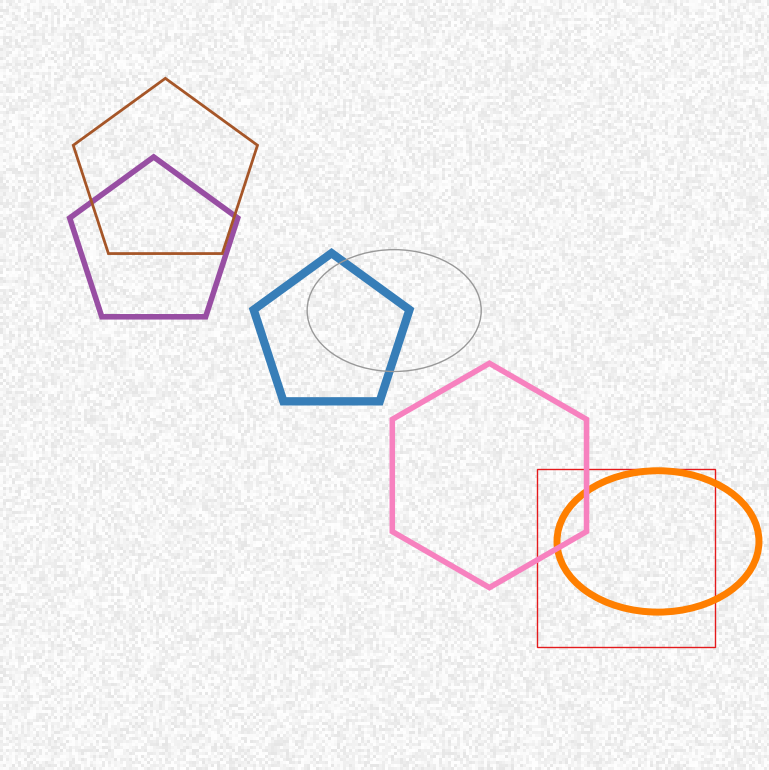[{"shape": "square", "thickness": 0.5, "radius": 0.58, "center": [0.813, 0.275]}, {"shape": "pentagon", "thickness": 3, "radius": 0.53, "center": [0.431, 0.565]}, {"shape": "pentagon", "thickness": 2, "radius": 0.57, "center": [0.2, 0.681]}, {"shape": "oval", "thickness": 2.5, "radius": 0.66, "center": [0.855, 0.297]}, {"shape": "pentagon", "thickness": 1, "radius": 0.63, "center": [0.215, 0.772]}, {"shape": "hexagon", "thickness": 2, "radius": 0.73, "center": [0.636, 0.383]}, {"shape": "oval", "thickness": 0.5, "radius": 0.57, "center": [0.512, 0.597]}]